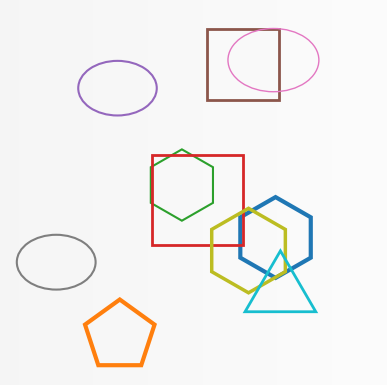[{"shape": "hexagon", "thickness": 3, "radius": 0.52, "center": [0.711, 0.383]}, {"shape": "pentagon", "thickness": 3, "radius": 0.47, "center": [0.309, 0.128]}, {"shape": "hexagon", "thickness": 1.5, "radius": 0.46, "center": [0.469, 0.519]}, {"shape": "square", "thickness": 2, "radius": 0.59, "center": [0.509, 0.48]}, {"shape": "oval", "thickness": 1.5, "radius": 0.51, "center": [0.303, 0.771]}, {"shape": "square", "thickness": 2, "radius": 0.46, "center": [0.627, 0.832]}, {"shape": "oval", "thickness": 1, "radius": 0.59, "center": [0.706, 0.844]}, {"shape": "oval", "thickness": 1.5, "radius": 0.51, "center": [0.145, 0.319]}, {"shape": "hexagon", "thickness": 2.5, "radius": 0.55, "center": [0.641, 0.349]}, {"shape": "triangle", "thickness": 2, "radius": 0.53, "center": [0.724, 0.243]}]